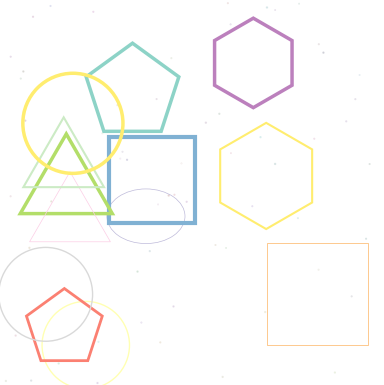[{"shape": "pentagon", "thickness": 2.5, "radius": 0.63, "center": [0.344, 0.761]}, {"shape": "circle", "thickness": 1, "radius": 0.57, "center": [0.223, 0.104]}, {"shape": "oval", "thickness": 0.5, "radius": 0.51, "center": [0.379, 0.438]}, {"shape": "pentagon", "thickness": 2, "radius": 0.52, "center": [0.167, 0.147]}, {"shape": "square", "thickness": 3, "radius": 0.56, "center": [0.394, 0.532]}, {"shape": "square", "thickness": 0.5, "radius": 0.66, "center": [0.825, 0.237]}, {"shape": "triangle", "thickness": 2.5, "radius": 0.69, "center": [0.172, 0.514]}, {"shape": "triangle", "thickness": 0.5, "radius": 0.61, "center": [0.182, 0.433]}, {"shape": "circle", "thickness": 1, "radius": 0.61, "center": [0.119, 0.236]}, {"shape": "hexagon", "thickness": 2.5, "radius": 0.58, "center": [0.658, 0.837]}, {"shape": "triangle", "thickness": 1.5, "radius": 0.6, "center": [0.165, 0.574]}, {"shape": "circle", "thickness": 2.5, "radius": 0.65, "center": [0.189, 0.68]}, {"shape": "hexagon", "thickness": 1.5, "radius": 0.69, "center": [0.691, 0.543]}]